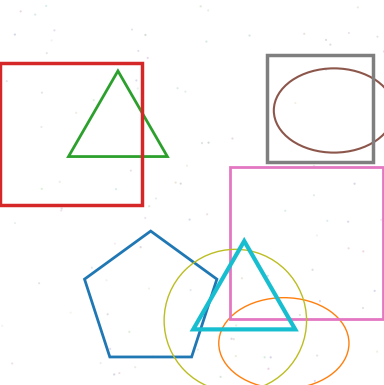[{"shape": "pentagon", "thickness": 2, "radius": 0.9, "center": [0.391, 0.219]}, {"shape": "oval", "thickness": 1, "radius": 0.85, "center": [0.737, 0.108]}, {"shape": "triangle", "thickness": 2, "radius": 0.74, "center": [0.306, 0.667]}, {"shape": "square", "thickness": 2.5, "radius": 0.92, "center": [0.183, 0.652]}, {"shape": "oval", "thickness": 1.5, "radius": 0.78, "center": [0.868, 0.713]}, {"shape": "square", "thickness": 2, "radius": 0.99, "center": [0.796, 0.369]}, {"shape": "square", "thickness": 2.5, "radius": 0.69, "center": [0.832, 0.718]}, {"shape": "circle", "thickness": 1, "radius": 0.92, "center": [0.611, 0.167]}, {"shape": "triangle", "thickness": 3, "radius": 0.76, "center": [0.634, 0.221]}]